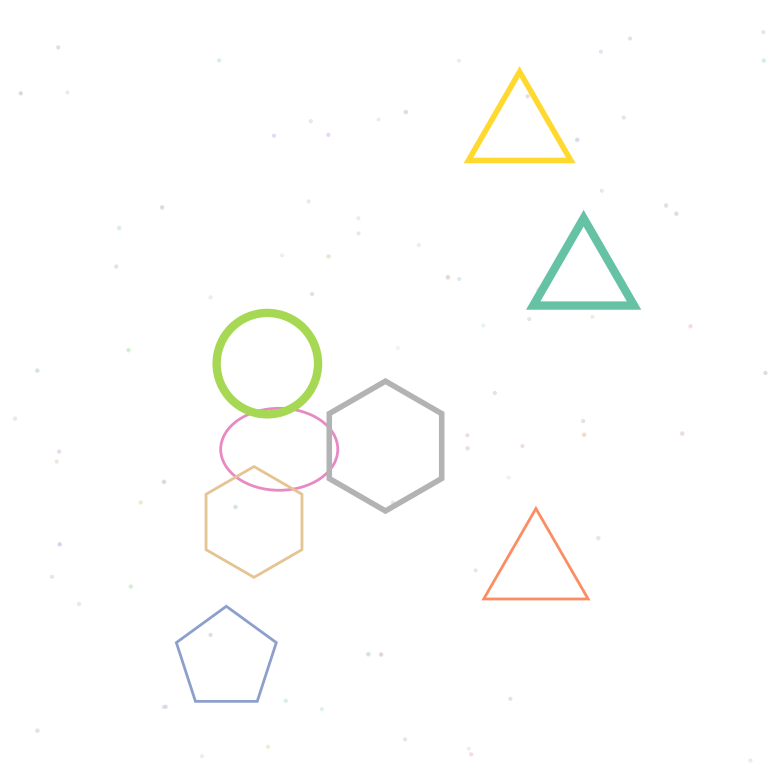[{"shape": "triangle", "thickness": 3, "radius": 0.38, "center": [0.758, 0.641]}, {"shape": "triangle", "thickness": 1, "radius": 0.39, "center": [0.696, 0.261]}, {"shape": "pentagon", "thickness": 1, "radius": 0.34, "center": [0.294, 0.144]}, {"shape": "oval", "thickness": 1, "radius": 0.38, "center": [0.363, 0.417]}, {"shape": "circle", "thickness": 3, "radius": 0.33, "center": [0.347, 0.528]}, {"shape": "triangle", "thickness": 2, "radius": 0.38, "center": [0.675, 0.83]}, {"shape": "hexagon", "thickness": 1, "radius": 0.36, "center": [0.33, 0.322]}, {"shape": "hexagon", "thickness": 2, "radius": 0.42, "center": [0.501, 0.421]}]